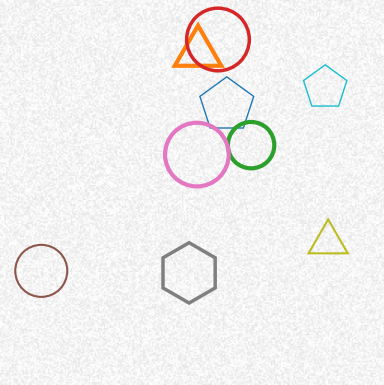[{"shape": "pentagon", "thickness": 1, "radius": 0.37, "center": [0.589, 0.727]}, {"shape": "triangle", "thickness": 3, "radius": 0.35, "center": [0.514, 0.864]}, {"shape": "circle", "thickness": 3, "radius": 0.3, "center": [0.652, 0.623]}, {"shape": "circle", "thickness": 2.5, "radius": 0.41, "center": [0.566, 0.897]}, {"shape": "circle", "thickness": 1.5, "radius": 0.34, "center": [0.107, 0.296]}, {"shape": "circle", "thickness": 3, "radius": 0.41, "center": [0.511, 0.599]}, {"shape": "hexagon", "thickness": 2.5, "radius": 0.39, "center": [0.491, 0.291]}, {"shape": "triangle", "thickness": 1.5, "radius": 0.29, "center": [0.852, 0.371]}, {"shape": "pentagon", "thickness": 1, "radius": 0.3, "center": [0.845, 0.772]}]